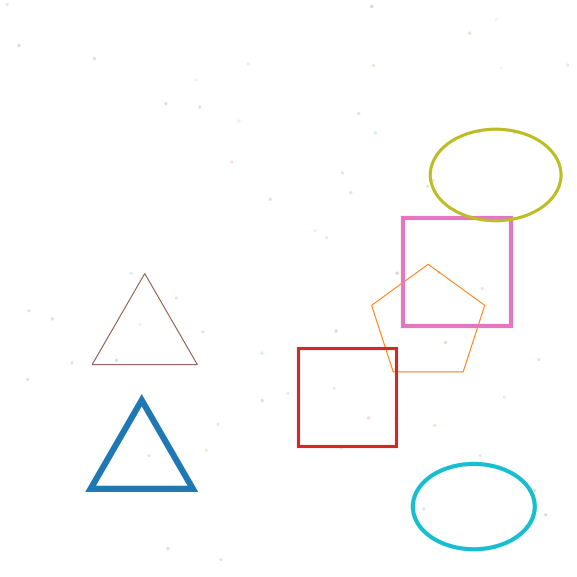[{"shape": "triangle", "thickness": 3, "radius": 0.51, "center": [0.245, 0.204]}, {"shape": "pentagon", "thickness": 0.5, "radius": 0.52, "center": [0.741, 0.439]}, {"shape": "square", "thickness": 1.5, "radius": 0.43, "center": [0.601, 0.312]}, {"shape": "triangle", "thickness": 0.5, "radius": 0.53, "center": [0.251, 0.42]}, {"shape": "square", "thickness": 2, "radius": 0.47, "center": [0.792, 0.528]}, {"shape": "oval", "thickness": 1.5, "radius": 0.57, "center": [0.858, 0.696]}, {"shape": "oval", "thickness": 2, "radius": 0.53, "center": [0.82, 0.122]}]